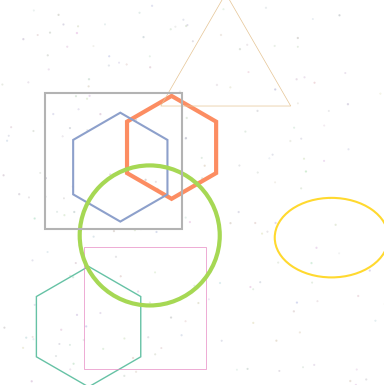[{"shape": "hexagon", "thickness": 1, "radius": 0.78, "center": [0.23, 0.151]}, {"shape": "hexagon", "thickness": 3, "radius": 0.67, "center": [0.446, 0.617]}, {"shape": "hexagon", "thickness": 1.5, "radius": 0.71, "center": [0.312, 0.566]}, {"shape": "square", "thickness": 0.5, "radius": 0.79, "center": [0.376, 0.2]}, {"shape": "circle", "thickness": 3, "radius": 0.91, "center": [0.389, 0.388]}, {"shape": "oval", "thickness": 1.5, "radius": 0.74, "center": [0.861, 0.383]}, {"shape": "triangle", "thickness": 0.5, "radius": 0.97, "center": [0.586, 0.822]}, {"shape": "square", "thickness": 1.5, "radius": 0.89, "center": [0.294, 0.582]}]